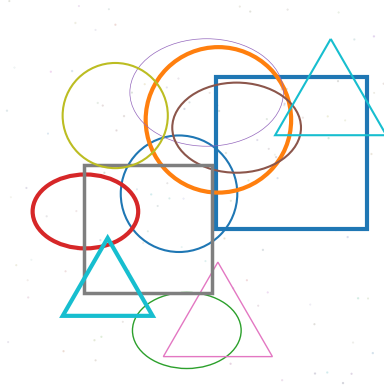[{"shape": "circle", "thickness": 1.5, "radius": 0.76, "center": [0.465, 0.497]}, {"shape": "square", "thickness": 3, "radius": 0.98, "center": [0.758, 0.602]}, {"shape": "circle", "thickness": 3, "radius": 0.94, "center": [0.567, 0.689]}, {"shape": "oval", "thickness": 1, "radius": 0.71, "center": [0.485, 0.142]}, {"shape": "oval", "thickness": 3, "radius": 0.69, "center": [0.222, 0.451]}, {"shape": "oval", "thickness": 0.5, "radius": 1.0, "center": [0.537, 0.76]}, {"shape": "oval", "thickness": 1.5, "radius": 0.84, "center": [0.615, 0.668]}, {"shape": "triangle", "thickness": 1, "radius": 0.82, "center": [0.566, 0.156]}, {"shape": "square", "thickness": 2.5, "radius": 0.83, "center": [0.384, 0.406]}, {"shape": "circle", "thickness": 1.5, "radius": 0.68, "center": [0.299, 0.7]}, {"shape": "triangle", "thickness": 3, "radius": 0.67, "center": [0.28, 0.247]}, {"shape": "triangle", "thickness": 1.5, "radius": 0.83, "center": [0.859, 0.732]}]